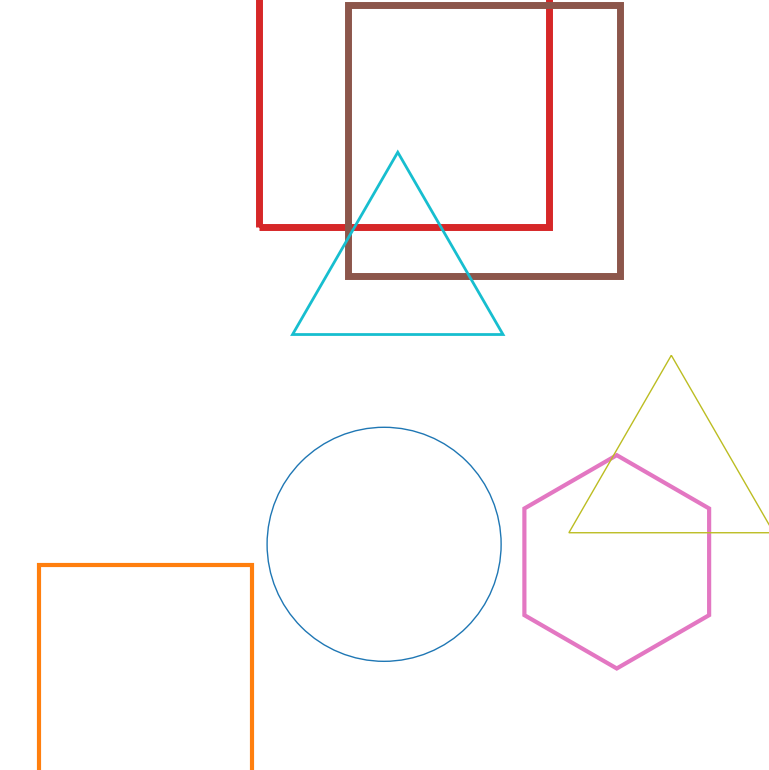[{"shape": "circle", "thickness": 0.5, "radius": 0.76, "center": [0.499, 0.293]}, {"shape": "square", "thickness": 1.5, "radius": 0.69, "center": [0.189, 0.128]}, {"shape": "square", "thickness": 2.5, "radius": 0.94, "center": [0.524, 0.894]}, {"shape": "square", "thickness": 2.5, "radius": 0.88, "center": [0.628, 0.818]}, {"shape": "hexagon", "thickness": 1.5, "radius": 0.69, "center": [0.801, 0.27]}, {"shape": "triangle", "thickness": 0.5, "radius": 0.77, "center": [0.872, 0.385]}, {"shape": "triangle", "thickness": 1, "radius": 0.79, "center": [0.517, 0.644]}]